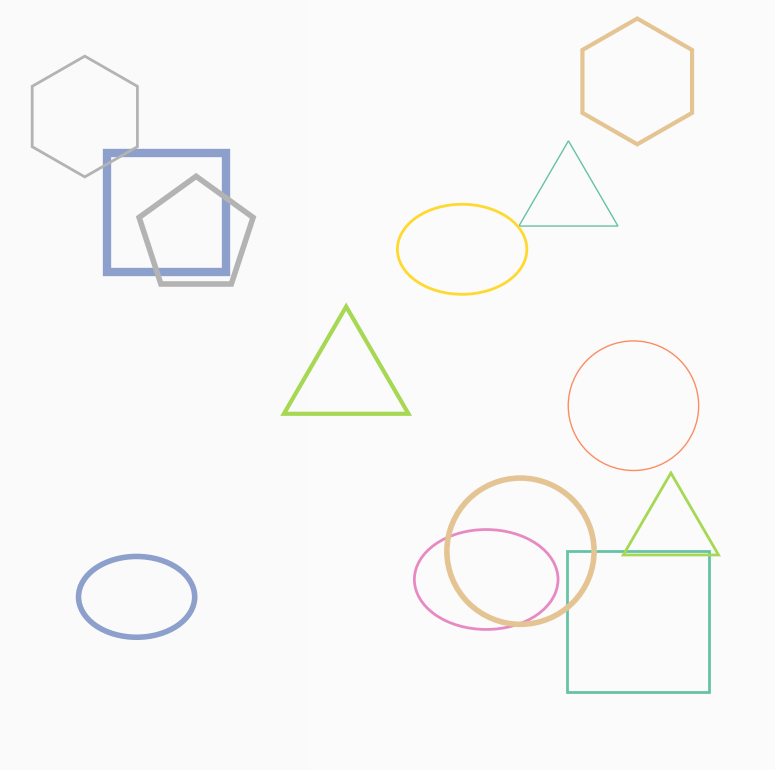[{"shape": "square", "thickness": 1, "radius": 0.46, "center": [0.824, 0.193]}, {"shape": "triangle", "thickness": 0.5, "radius": 0.37, "center": [0.733, 0.743]}, {"shape": "circle", "thickness": 0.5, "radius": 0.42, "center": [0.817, 0.473]}, {"shape": "square", "thickness": 3, "radius": 0.38, "center": [0.215, 0.724]}, {"shape": "oval", "thickness": 2, "radius": 0.37, "center": [0.176, 0.225]}, {"shape": "oval", "thickness": 1, "radius": 0.46, "center": [0.627, 0.247]}, {"shape": "triangle", "thickness": 1.5, "radius": 0.46, "center": [0.447, 0.509]}, {"shape": "triangle", "thickness": 1, "radius": 0.35, "center": [0.866, 0.315]}, {"shape": "oval", "thickness": 1, "radius": 0.42, "center": [0.596, 0.676]}, {"shape": "hexagon", "thickness": 1.5, "radius": 0.41, "center": [0.822, 0.894]}, {"shape": "circle", "thickness": 2, "radius": 0.47, "center": [0.672, 0.284]}, {"shape": "pentagon", "thickness": 2, "radius": 0.39, "center": [0.253, 0.694]}, {"shape": "hexagon", "thickness": 1, "radius": 0.39, "center": [0.109, 0.849]}]